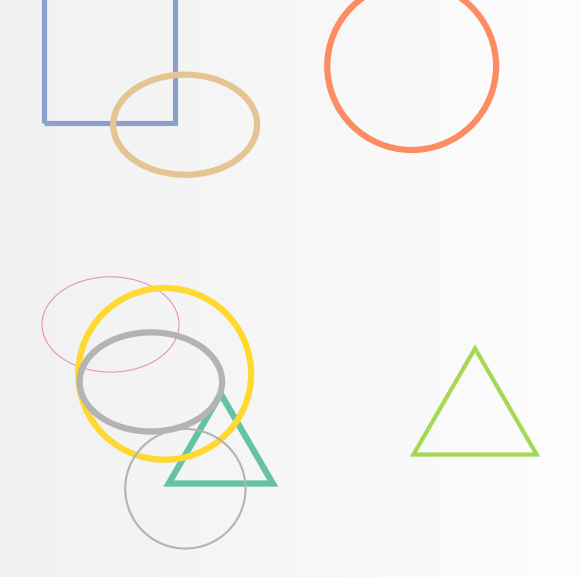[{"shape": "triangle", "thickness": 3, "radius": 0.52, "center": [0.38, 0.214]}, {"shape": "circle", "thickness": 3, "radius": 0.73, "center": [0.708, 0.885]}, {"shape": "square", "thickness": 2.5, "radius": 0.56, "center": [0.188, 0.899]}, {"shape": "oval", "thickness": 0.5, "radius": 0.59, "center": [0.19, 0.437]}, {"shape": "triangle", "thickness": 2, "radius": 0.61, "center": [0.817, 0.273]}, {"shape": "circle", "thickness": 3, "radius": 0.74, "center": [0.283, 0.352]}, {"shape": "oval", "thickness": 3, "radius": 0.62, "center": [0.319, 0.783]}, {"shape": "circle", "thickness": 1, "radius": 0.52, "center": [0.319, 0.153]}, {"shape": "oval", "thickness": 3, "radius": 0.61, "center": [0.26, 0.338]}]